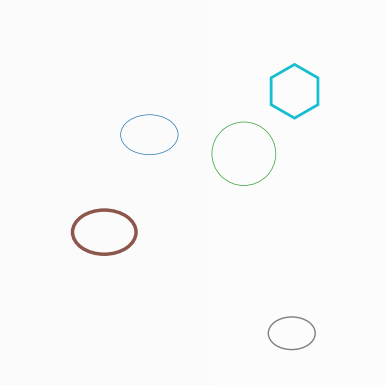[{"shape": "oval", "thickness": 0.5, "radius": 0.37, "center": [0.385, 0.65]}, {"shape": "circle", "thickness": 0.5, "radius": 0.41, "center": [0.629, 0.601]}, {"shape": "oval", "thickness": 2.5, "radius": 0.41, "center": [0.269, 0.397]}, {"shape": "oval", "thickness": 1, "radius": 0.3, "center": [0.753, 0.134]}, {"shape": "hexagon", "thickness": 2, "radius": 0.35, "center": [0.76, 0.763]}]